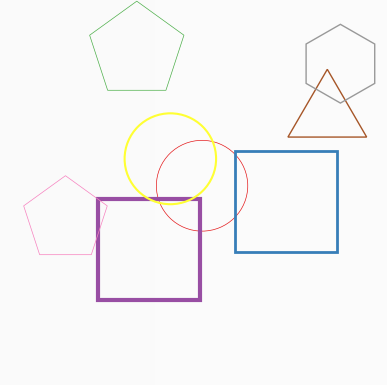[{"shape": "circle", "thickness": 0.5, "radius": 0.59, "center": [0.521, 0.518]}, {"shape": "square", "thickness": 2, "radius": 0.65, "center": [0.738, 0.476]}, {"shape": "pentagon", "thickness": 0.5, "radius": 0.64, "center": [0.353, 0.869]}, {"shape": "square", "thickness": 3, "radius": 0.66, "center": [0.385, 0.351]}, {"shape": "circle", "thickness": 1.5, "radius": 0.59, "center": [0.44, 0.588]}, {"shape": "triangle", "thickness": 1, "radius": 0.59, "center": [0.845, 0.703]}, {"shape": "pentagon", "thickness": 0.5, "radius": 0.57, "center": [0.169, 0.43]}, {"shape": "hexagon", "thickness": 1, "radius": 0.51, "center": [0.878, 0.835]}]